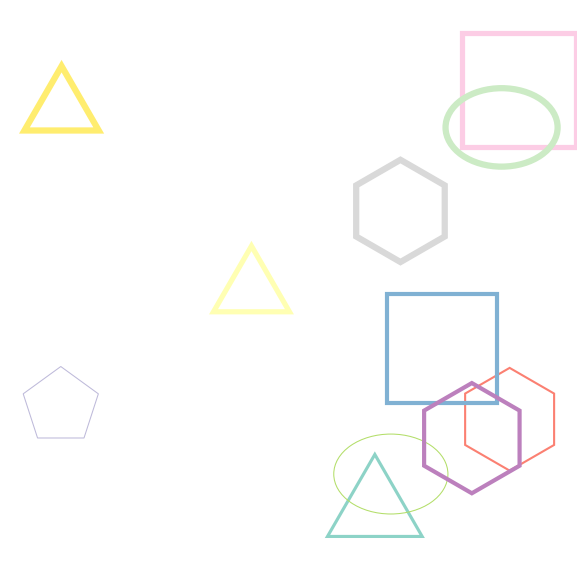[{"shape": "triangle", "thickness": 1.5, "radius": 0.47, "center": [0.649, 0.118]}, {"shape": "triangle", "thickness": 2.5, "radius": 0.38, "center": [0.435, 0.497]}, {"shape": "pentagon", "thickness": 0.5, "radius": 0.34, "center": [0.105, 0.296]}, {"shape": "hexagon", "thickness": 1, "radius": 0.44, "center": [0.882, 0.273]}, {"shape": "square", "thickness": 2, "radius": 0.47, "center": [0.765, 0.395]}, {"shape": "oval", "thickness": 0.5, "radius": 0.49, "center": [0.677, 0.178]}, {"shape": "square", "thickness": 2.5, "radius": 0.49, "center": [0.898, 0.843]}, {"shape": "hexagon", "thickness": 3, "radius": 0.44, "center": [0.693, 0.634]}, {"shape": "hexagon", "thickness": 2, "radius": 0.48, "center": [0.817, 0.24]}, {"shape": "oval", "thickness": 3, "radius": 0.49, "center": [0.869, 0.779]}, {"shape": "triangle", "thickness": 3, "radius": 0.37, "center": [0.107, 0.81]}]